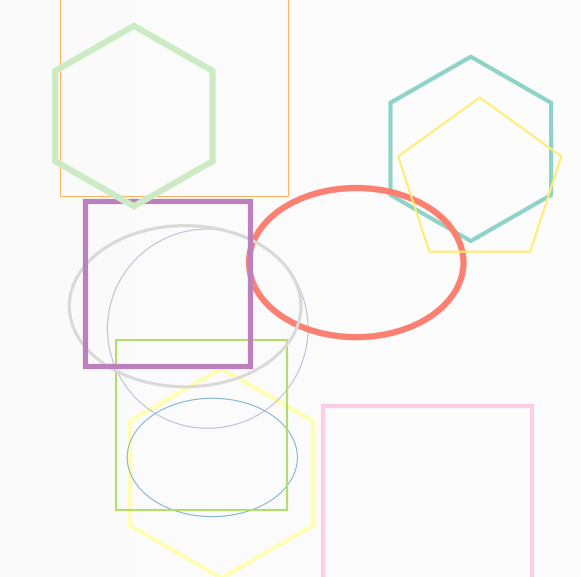[{"shape": "hexagon", "thickness": 2, "radius": 0.8, "center": [0.81, 0.741]}, {"shape": "hexagon", "thickness": 2, "radius": 0.91, "center": [0.381, 0.18]}, {"shape": "circle", "thickness": 0.5, "radius": 0.86, "center": [0.357, 0.43]}, {"shape": "oval", "thickness": 3, "radius": 0.92, "center": [0.613, 0.544]}, {"shape": "oval", "thickness": 0.5, "radius": 0.73, "center": [0.365, 0.207]}, {"shape": "square", "thickness": 0.5, "radius": 0.98, "center": [0.299, 0.855]}, {"shape": "square", "thickness": 1, "radius": 0.74, "center": [0.347, 0.264]}, {"shape": "square", "thickness": 2, "radius": 0.9, "center": [0.736, 0.115]}, {"shape": "oval", "thickness": 1.5, "radius": 1.0, "center": [0.318, 0.469]}, {"shape": "square", "thickness": 2.5, "radius": 0.71, "center": [0.289, 0.508]}, {"shape": "hexagon", "thickness": 3, "radius": 0.78, "center": [0.23, 0.798]}, {"shape": "pentagon", "thickness": 1, "radius": 0.74, "center": [0.825, 0.683]}]